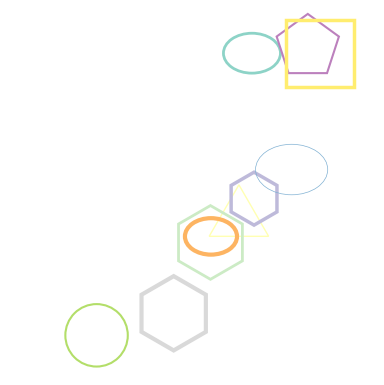[{"shape": "oval", "thickness": 2, "radius": 0.37, "center": [0.654, 0.862]}, {"shape": "triangle", "thickness": 1, "radius": 0.45, "center": [0.621, 0.431]}, {"shape": "hexagon", "thickness": 2.5, "radius": 0.34, "center": [0.66, 0.484]}, {"shape": "oval", "thickness": 0.5, "radius": 0.47, "center": [0.758, 0.56]}, {"shape": "oval", "thickness": 3, "radius": 0.34, "center": [0.548, 0.386]}, {"shape": "circle", "thickness": 1.5, "radius": 0.41, "center": [0.251, 0.129]}, {"shape": "hexagon", "thickness": 3, "radius": 0.48, "center": [0.451, 0.186]}, {"shape": "pentagon", "thickness": 1.5, "radius": 0.43, "center": [0.799, 0.879]}, {"shape": "hexagon", "thickness": 2, "radius": 0.48, "center": [0.547, 0.37]}, {"shape": "square", "thickness": 2.5, "radius": 0.44, "center": [0.831, 0.862]}]